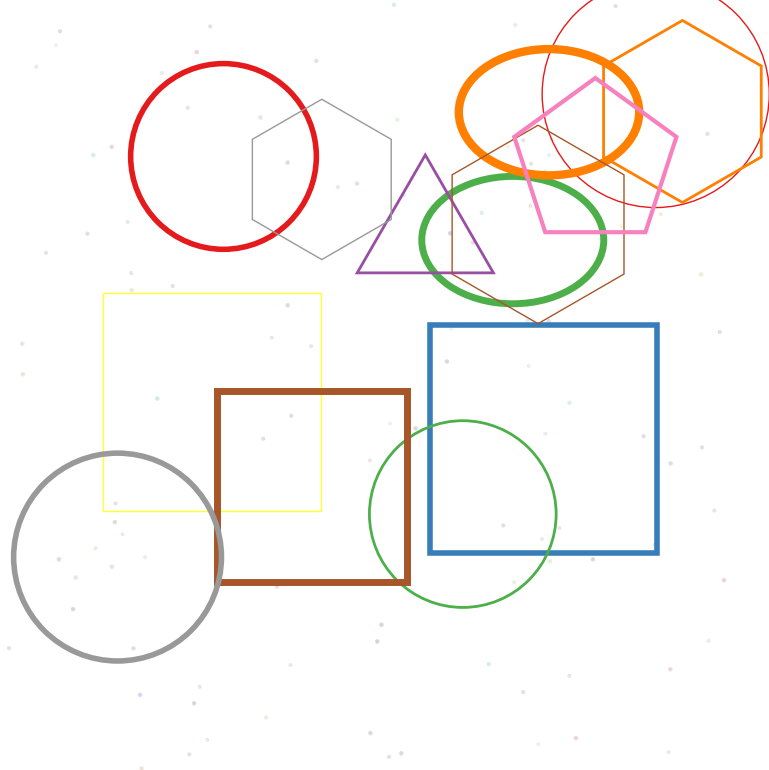[{"shape": "circle", "thickness": 0.5, "radius": 0.74, "center": [0.852, 0.878]}, {"shape": "circle", "thickness": 2, "radius": 0.6, "center": [0.29, 0.797]}, {"shape": "square", "thickness": 2, "radius": 0.74, "center": [0.706, 0.43]}, {"shape": "circle", "thickness": 1, "radius": 0.61, "center": [0.601, 0.332]}, {"shape": "oval", "thickness": 2.5, "radius": 0.59, "center": [0.666, 0.688]}, {"shape": "triangle", "thickness": 1, "radius": 0.51, "center": [0.552, 0.697]}, {"shape": "hexagon", "thickness": 1, "radius": 0.59, "center": [0.886, 0.855]}, {"shape": "oval", "thickness": 3, "radius": 0.59, "center": [0.713, 0.854]}, {"shape": "square", "thickness": 0.5, "radius": 0.71, "center": [0.275, 0.478]}, {"shape": "hexagon", "thickness": 0.5, "radius": 0.64, "center": [0.699, 0.709]}, {"shape": "square", "thickness": 2.5, "radius": 0.62, "center": [0.405, 0.368]}, {"shape": "pentagon", "thickness": 1.5, "radius": 0.55, "center": [0.773, 0.788]}, {"shape": "hexagon", "thickness": 0.5, "radius": 0.52, "center": [0.418, 0.767]}, {"shape": "circle", "thickness": 2, "radius": 0.67, "center": [0.153, 0.277]}]